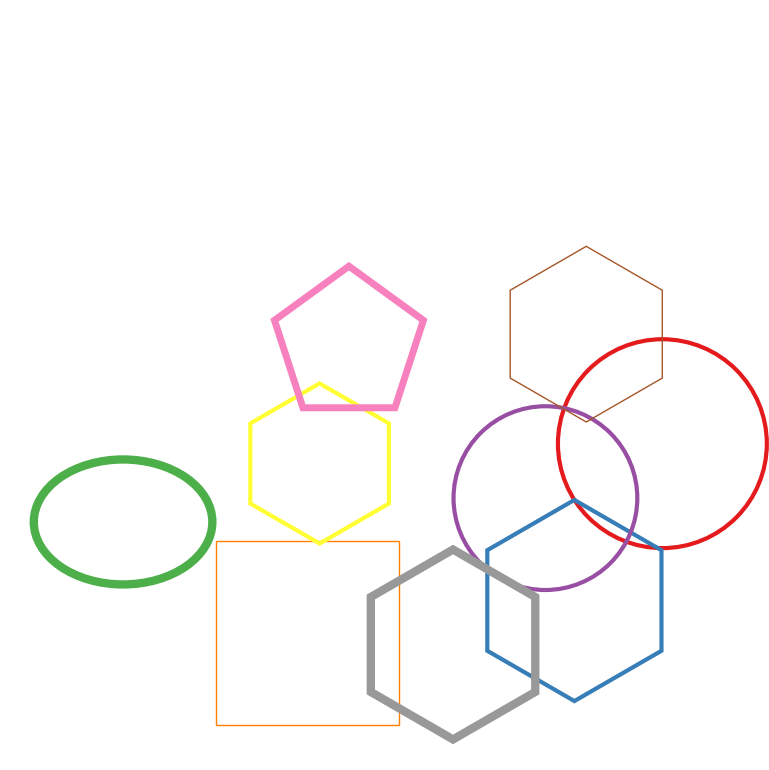[{"shape": "circle", "thickness": 1.5, "radius": 0.68, "center": [0.86, 0.424]}, {"shape": "hexagon", "thickness": 1.5, "radius": 0.65, "center": [0.746, 0.22]}, {"shape": "oval", "thickness": 3, "radius": 0.58, "center": [0.16, 0.322]}, {"shape": "circle", "thickness": 1.5, "radius": 0.6, "center": [0.708, 0.353]}, {"shape": "square", "thickness": 0.5, "radius": 0.6, "center": [0.399, 0.178]}, {"shape": "hexagon", "thickness": 1.5, "radius": 0.52, "center": [0.415, 0.398]}, {"shape": "hexagon", "thickness": 0.5, "radius": 0.57, "center": [0.761, 0.566]}, {"shape": "pentagon", "thickness": 2.5, "radius": 0.51, "center": [0.453, 0.553]}, {"shape": "hexagon", "thickness": 3, "radius": 0.62, "center": [0.588, 0.163]}]